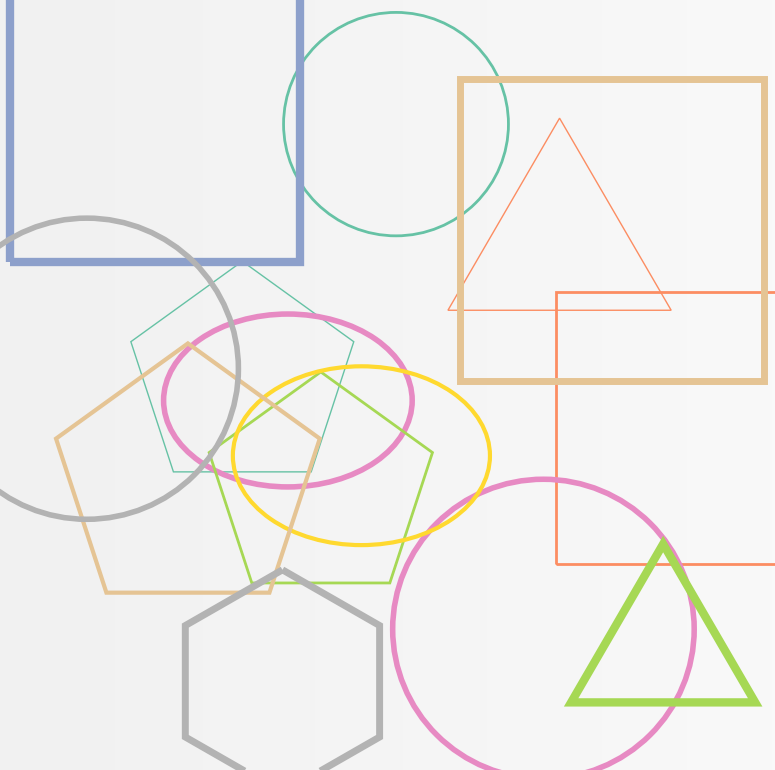[{"shape": "pentagon", "thickness": 0.5, "radius": 0.76, "center": [0.313, 0.51]}, {"shape": "circle", "thickness": 1, "radius": 0.73, "center": [0.511, 0.839]}, {"shape": "square", "thickness": 1, "radius": 0.88, "center": [0.894, 0.444]}, {"shape": "triangle", "thickness": 0.5, "radius": 0.83, "center": [0.722, 0.68]}, {"shape": "square", "thickness": 3, "radius": 0.94, "center": [0.2, 0.848]}, {"shape": "circle", "thickness": 2, "radius": 0.97, "center": [0.701, 0.183]}, {"shape": "oval", "thickness": 2, "radius": 0.8, "center": [0.371, 0.48]}, {"shape": "triangle", "thickness": 3, "radius": 0.69, "center": [0.856, 0.156]}, {"shape": "pentagon", "thickness": 1, "radius": 0.76, "center": [0.414, 0.365]}, {"shape": "oval", "thickness": 1.5, "radius": 0.83, "center": [0.466, 0.408]}, {"shape": "square", "thickness": 2.5, "radius": 0.98, "center": [0.79, 0.702]}, {"shape": "pentagon", "thickness": 1.5, "radius": 0.89, "center": [0.242, 0.375]}, {"shape": "hexagon", "thickness": 2.5, "radius": 0.72, "center": [0.364, 0.115]}, {"shape": "circle", "thickness": 2, "radius": 0.98, "center": [0.112, 0.521]}]